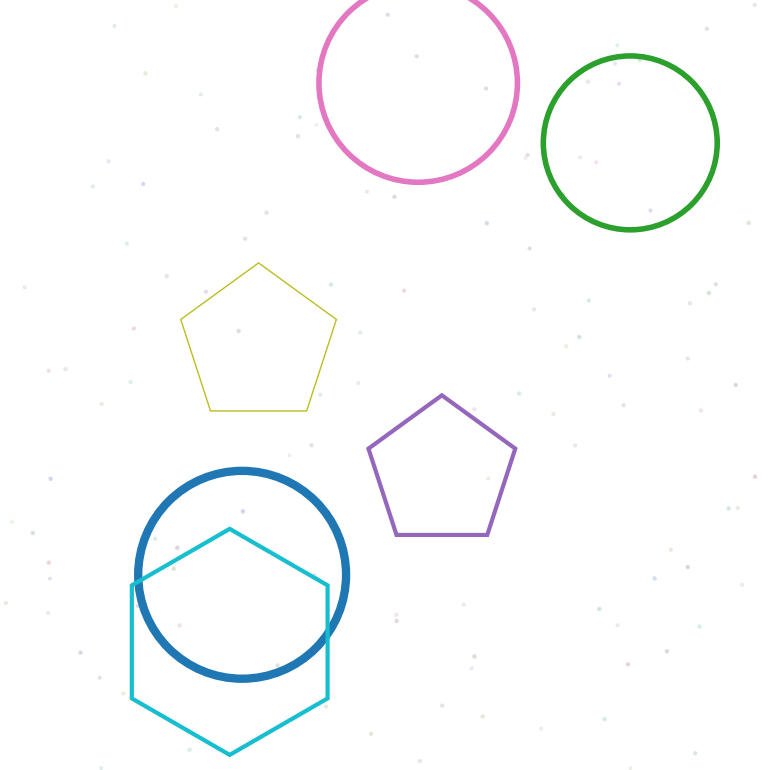[{"shape": "circle", "thickness": 3, "radius": 0.67, "center": [0.314, 0.254]}, {"shape": "circle", "thickness": 2, "radius": 0.56, "center": [0.819, 0.814]}, {"shape": "pentagon", "thickness": 1.5, "radius": 0.5, "center": [0.574, 0.386]}, {"shape": "circle", "thickness": 2, "radius": 0.64, "center": [0.543, 0.892]}, {"shape": "pentagon", "thickness": 0.5, "radius": 0.53, "center": [0.336, 0.552]}, {"shape": "hexagon", "thickness": 1.5, "radius": 0.73, "center": [0.298, 0.166]}]